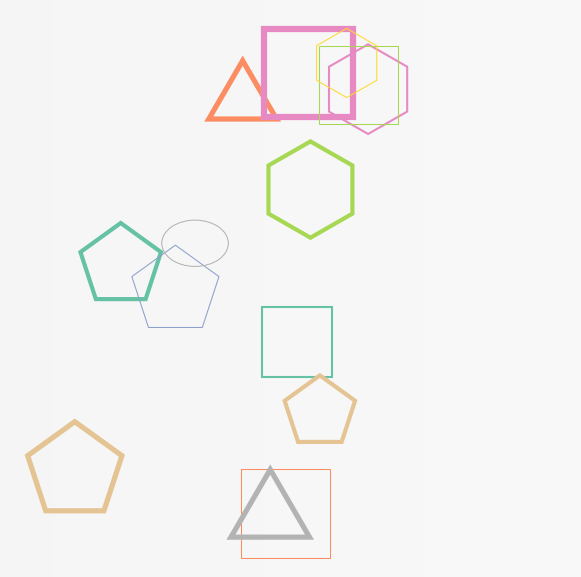[{"shape": "square", "thickness": 1, "radius": 0.3, "center": [0.511, 0.407]}, {"shape": "pentagon", "thickness": 2, "radius": 0.36, "center": [0.208, 0.54]}, {"shape": "square", "thickness": 0.5, "radius": 0.38, "center": [0.491, 0.109]}, {"shape": "triangle", "thickness": 2.5, "radius": 0.34, "center": [0.418, 0.827]}, {"shape": "pentagon", "thickness": 0.5, "radius": 0.39, "center": [0.302, 0.496]}, {"shape": "square", "thickness": 3, "radius": 0.38, "center": [0.531, 0.873]}, {"shape": "hexagon", "thickness": 1, "radius": 0.39, "center": [0.633, 0.845]}, {"shape": "square", "thickness": 0.5, "radius": 0.34, "center": [0.617, 0.852]}, {"shape": "hexagon", "thickness": 2, "radius": 0.42, "center": [0.534, 0.671]}, {"shape": "hexagon", "thickness": 0.5, "radius": 0.3, "center": [0.596, 0.89]}, {"shape": "pentagon", "thickness": 2, "radius": 0.32, "center": [0.55, 0.285]}, {"shape": "pentagon", "thickness": 2.5, "radius": 0.43, "center": [0.129, 0.184]}, {"shape": "oval", "thickness": 0.5, "radius": 0.29, "center": [0.336, 0.578]}, {"shape": "triangle", "thickness": 2.5, "radius": 0.39, "center": [0.465, 0.108]}]